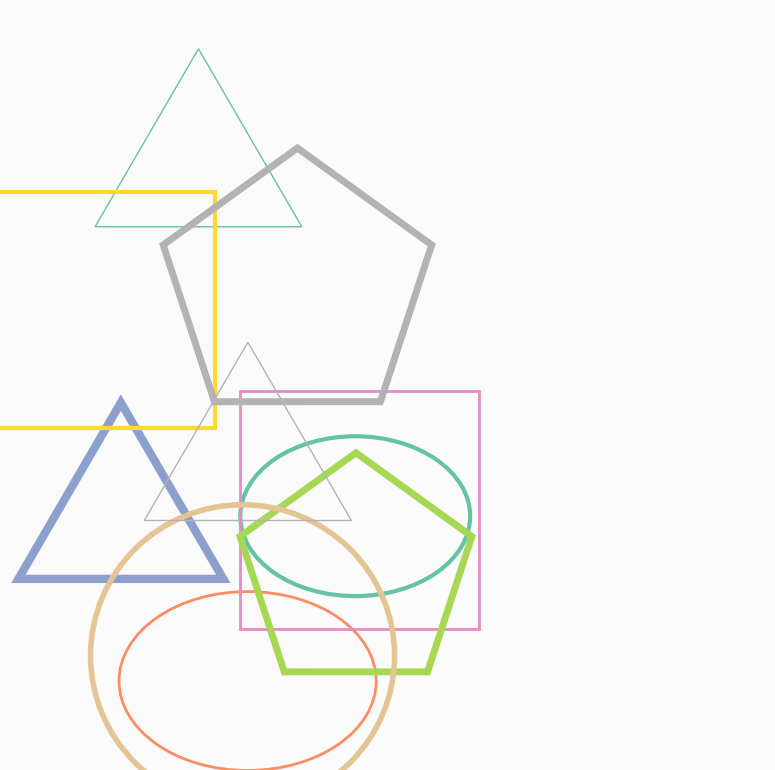[{"shape": "triangle", "thickness": 0.5, "radius": 0.77, "center": [0.256, 0.783]}, {"shape": "oval", "thickness": 1.5, "radius": 0.74, "center": [0.458, 0.33]}, {"shape": "oval", "thickness": 1, "radius": 0.83, "center": [0.319, 0.116]}, {"shape": "triangle", "thickness": 3, "radius": 0.76, "center": [0.156, 0.325]}, {"shape": "square", "thickness": 1, "radius": 0.77, "center": [0.464, 0.338]}, {"shape": "pentagon", "thickness": 2.5, "radius": 0.79, "center": [0.459, 0.255]}, {"shape": "square", "thickness": 1.5, "radius": 0.77, "center": [0.125, 0.598]}, {"shape": "circle", "thickness": 2, "radius": 0.98, "center": [0.313, 0.148]}, {"shape": "pentagon", "thickness": 2.5, "radius": 0.91, "center": [0.384, 0.626]}, {"shape": "triangle", "thickness": 0.5, "radius": 0.77, "center": [0.32, 0.401]}]